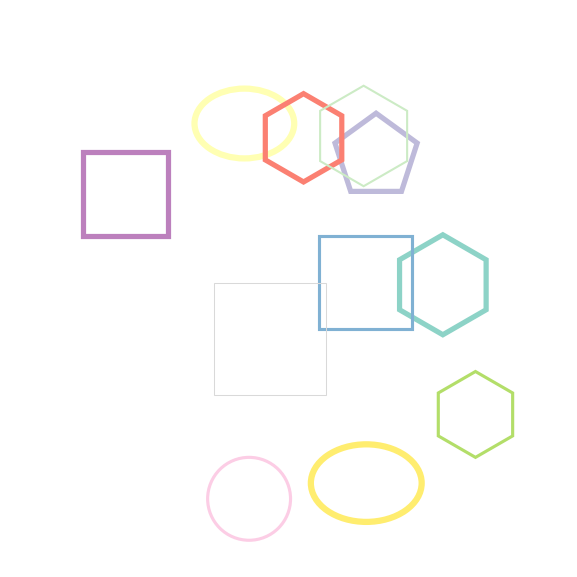[{"shape": "hexagon", "thickness": 2.5, "radius": 0.43, "center": [0.767, 0.506]}, {"shape": "oval", "thickness": 3, "radius": 0.43, "center": [0.423, 0.785]}, {"shape": "pentagon", "thickness": 2.5, "radius": 0.37, "center": [0.651, 0.728]}, {"shape": "hexagon", "thickness": 2.5, "radius": 0.38, "center": [0.526, 0.76]}, {"shape": "square", "thickness": 1.5, "radius": 0.4, "center": [0.633, 0.51]}, {"shape": "hexagon", "thickness": 1.5, "radius": 0.37, "center": [0.823, 0.281]}, {"shape": "circle", "thickness": 1.5, "radius": 0.36, "center": [0.431, 0.135]}, {"shape": "square", "thickness": 0.5, "radius": 0.48, "center": [0.468, 0.413]}, {"shape": "square", "thickness": 2.5, "radius": 0.37, "center": [0.217, 0.663]}, {"shape": "hexagon", "thickness": 1, "radius": 0.43, "center": [0.63, 0.764]}, {"shape": "oval", "thickness": 3, "radius": 0.48, "center": [0.634, 0.163]}]